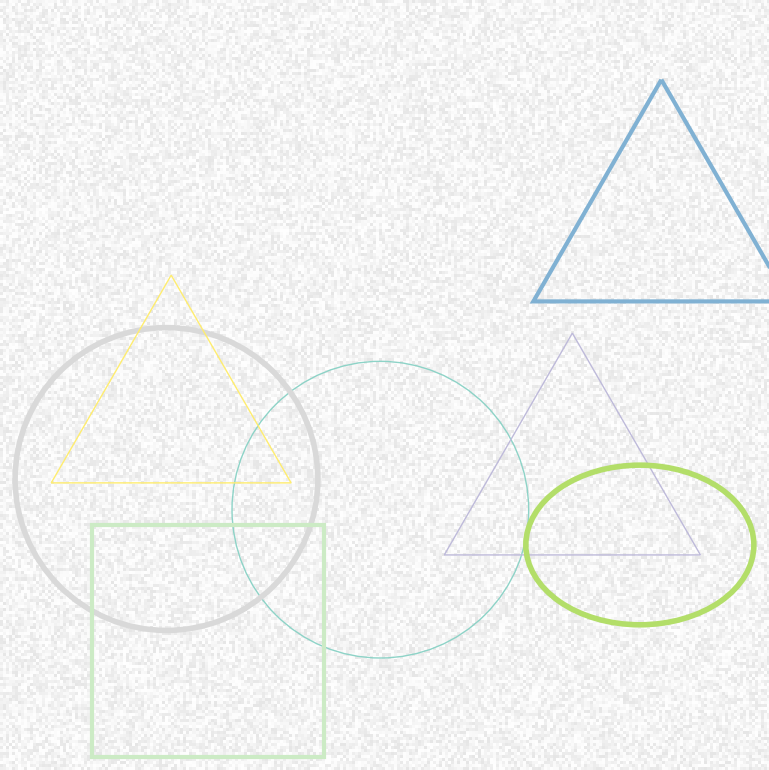[{"shape": "circle", "thickness": 0.5, "radius": 0.96, "center": [0.494, 0.338]}, {"shape": "triangle", "thickness": 0.5, "radius": 0.96, "center": [0.743, 0.375]}, {"shape": "triangle", "thickness": 1.5, "radius": 0.96, "center": [0.859, 0.705]}, {"shape": "oval", "thickness": 2, "radius": 0.74, "center": [0.831, 0.292]}, {"shape": "circle", "thickness": 2, "radius": 0.98, "center": [0.216, 0.378]}, {"shape": "square", "thickness": 1.5, "radius": 0.75, "center": [0.271, 0.168]}, {"shape": "triangle", "thickness": 0.5, "radius": 0.9, "center": [0.222, 0.463]}]